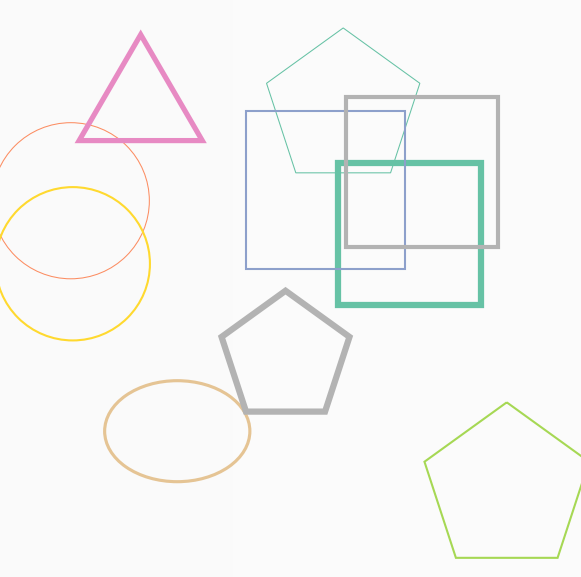[{"shape": "square", "thickness": 3, "radius": 0.62, "center": [0.704, 0.594]}, {"shape": "pentagon", "thickness": 0.5, "radius": 0.69, "center": [0.59, 0.812]}, {"shape": "circle", "thickness": 0.5, "radius": 0.68, "center": [0.122, 0.652]}, {"shape": "square", "thickness": 1, "radius": 0.69, "center": [0.56, 0.67]}, {"shape": "triangle", "thickness": 2.5, "radius": 0.61, "center": [0.242, 0.817]}, {"shape": "pentagon", "thickness": 1, "radius": 0.74, "center": [0.872, 0.154]}, {"shape": "circle", "thickness": 1, "radius": 0.66, "center": [0.125, 0.542]}, {"shape": "oval", "thickness": 1.5, "radius": 0.62, "center": [0.305, 0.252]}, {"shape": "square", "thickness": 2, "radius": 0.65, "center": [0.726, 0.702]}, {"shape": "pentagon", "thickness": 3, "radius": 0.58, "center": [0.491, 0.38]}]